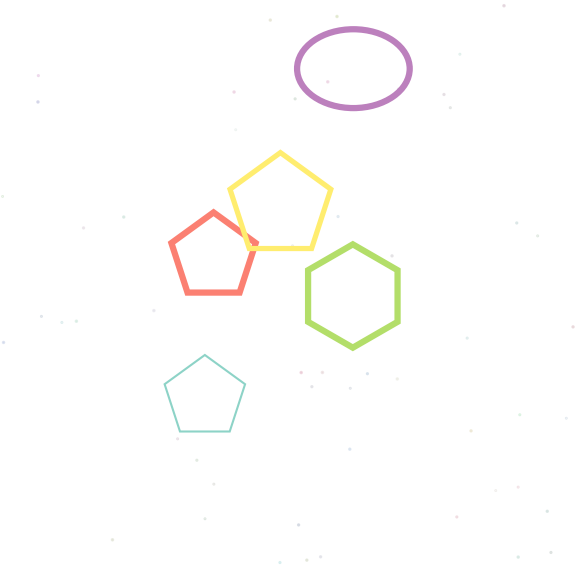[{"shape": "pentagon", "thickness": 1, "radius": 0.37, "center": [0.355, 0.311]}, {"shape": "pentagon", "thickness": 3, "radius": 0.38, "center": [0.37, 0.555]}, {"shape": "hexagon", "thickness": 3, "radius": 0.45, "center": [0.611, 0.487]}, {"shape": "oval", "thickness": 3, "radius": 0.49, "center": [0.612, 0.88]}, {"shape": "pentagon", "thickness": 2.5, "radius": 0.46, "center": [0.486, 0.643]}]